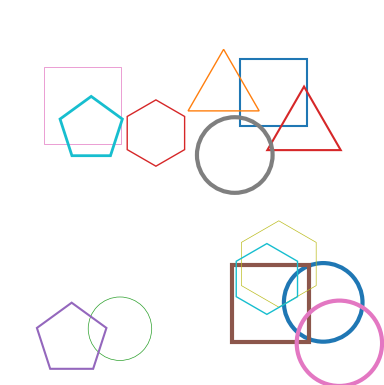[{"shape": "circle", "thickness": 3, "radius": 0.51, "center": [0.84, 0.215]}, {"shape": "square", "thickness": 1.5, "radius": 0.44, "center": [0.71, 0.759]}, {"shape": "triangle", "thickness": 1, "radius": 0.53, "center": [0.581, 0.765]}, {"shape": "circle", "thickness": 0.5, "radius": 0.41, "center": [0.312, 0.146]}, {"shape": "hexagon", "thickness": 1, "radius": 0.43, "center": [0.405, 0.654]}, {"shape": "triangle", "thickness": 1.5, "radius": 0.55, "center": [0.79, 0.665]}, {"shape": "pentagon", "thickness": 1.5, "radius": 0.47, "center": [0.186, 0.119]}, {"shape": "square", "thickness": 3, "radius": 0.5, "center": [0.703, 0.211]}, {"shape": "circle", "thickness": 3, "radius": 0.55, "center": [0.882, 0.108]}, {"shape": "square", "thickness": 0.5, "radius": 0.5, "center": [0.213, 0.727]}, {"shape": "circle", "thickness": 3, "radius": 0.49, "center": [0.61, 0.597]}, {"shape": "hexagon", "thickness": 0.5, "radius": 0.56, "center": [0.724, 0.314]}, {"shape": "pentagon", "thickness": 2, "radius": 0.43, "center": [0.237, 0.664]}, {"shape": "hexagon", "thickness": 1, "radius": 0.46, "center": [0.693, 0.275]}]